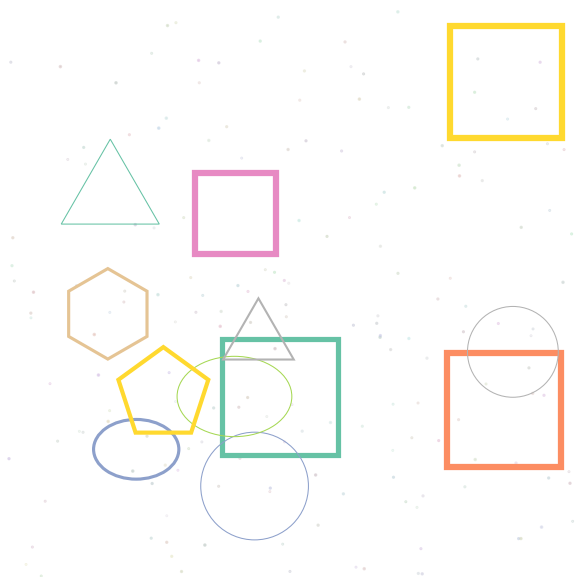[{"shape": "triangle", "thickness": 0.5, "radius": 0.49, "center": [0.191, 0.66]}, {"shape": "square", "thickness": 2.5, "radius": 0.5, "center": [0.485, 0.312]}, {"shape": "square", "thickness": 3, "radius": 0.5, "center": [0.873, 0.289]}, {"shape": "oval", "thickness": 1.5, "radius": 0.37, "center": [0.236, 0.221]}, {"shape": "circle", "thickness": 0.5, "radius": 0.47, "center": [0.441, 0.158]}, {"shape": "square", "thickness": 3, "radius": 0.35, "center": [0.408, 0.63]}, {"shape": "oval", "thickness": 0.5, "radius": 0.5, "center": [0.406, 0.313]}, {"shape": "square", "thickness": 3, "radius": 0.48, "center": [0.876, 0.857]}, {"shape": "pentagon", "thickness": 2, "radius": 0.41, "center": [0.283, 0.316]}, {"shape": "hexagon", "thickness": 1.5, "radius": 0.39, "center": [0.187, 0.456]}, {"shape": "circle", "thickness": 0.5, "radius": 0.39, "center": [0.888, 0.39]}, {"shape": "triangle", "thickness": 1, "radius": 0.35, "center": [0.447, 0.412]}]